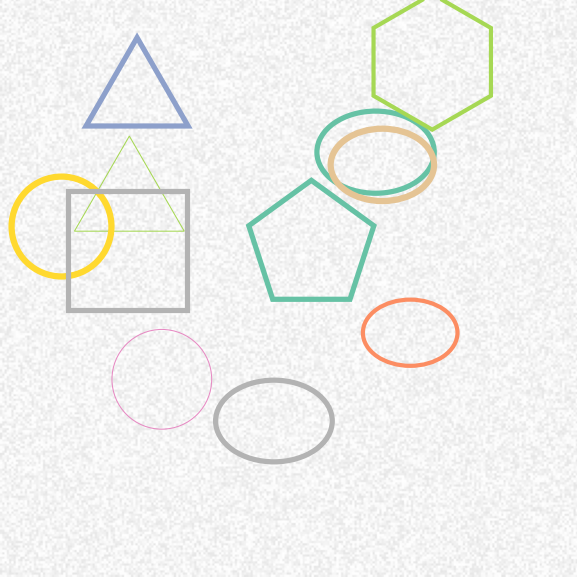[{"shape": "pentagon", "thickness": 2.5, "radius": 0.57, "center": [0.539, 0.573]}, {"shape": "oval", "thickness": 2.5, "radius": 0.51, "center": [0.65, 0.736]}, {"shape": "oval", "thickness": 2, "radius": 0.41, "center": [0.71, 0.423]}, {"shape": "triangle", "thickness": 2.5, "radius": 0.51, "center": [0.237, 0.832]}, {"shape": "circle", "thickness": 0.5, "radius": 0.43, "center": [0.28, 0.342]}, {"shape": "hexagon", "thickness": 2, "radius": 0.59, "center": [0.748, 0.892]}, {"shape": "triangle", "thickness": 0.5, "radius": 0.55, "center": [0.224, 0.654]}, {"shape": "circle", "thickness": 3, "radius": 0.43, "center": [0.107, 0.607]}, {"shape": "oval", "thickness": 3, "radius": 0.45, "center": [0.662, 0.714]}, {"shape": "square", "thickness": 2.5, "radius": 0.51, "center": [0.221, 0.566]}, {"shape": "oval", "thickness": 2.5, "radius": 0.51, "center": [0.474, 0.27]}]